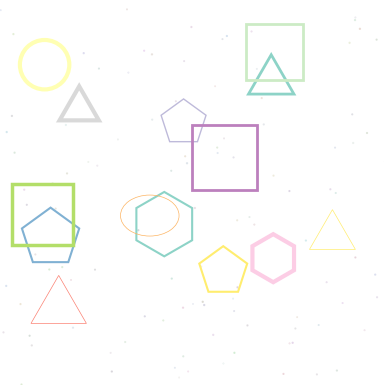[{"shape": "triangle", "thickness": 2, "radius": 0.34, "center": [0.704, 0.79]}, {"shape": "hexagon", "thickness": 1.5, "radius": 0.42, "center": [0.427, 0.418]}, {"shape": "circle", "thickness": 3, "radius": 0.32, "center": [0.116, 0.832]}, {"shape": "pentagon", "thickness": 1, "radius": 0.31, "center": [0.477, 0.682]}, {"shape": "triangle", "thickness": 0.5, "radius": 0.42, "center": [0.152, 0.202]}, {"shape": "pentagon", "thickness": 1.5, "radius": 0.39, "center": [0.131, 0.382]}, {"shape": "oval", "thickness": 0.5, "radius": 0.38, "center": [0.389, 0.44]}, {"shape": "square", "thickness": 2.5, "radius": 0.39, "center": [0.111, 0.442]}, {"shape": "hexagon", "thickness": 3, "radius": 0.31, "center": [0.71, 0.329]}, {"shape": "triangle", "thickness": 3, "radius": 0.29, "center": [0.206, 0.717]}, {"shape": "square", "thickness": 2, "radius": 0.42, "center": [0.584, 0.59]}, {"shape": "square", "thickness": 2, "radius": 0.36, "center": [0.713, 0.865]}, {"shape": "triangle", "thickness": 0.5, "radius": 0.34, "center": [0.863, 0.387]}, {"shape": "pentagon", "thickness": 1.5, "radius": 0.33, "center": [0.58, 0.295]}]